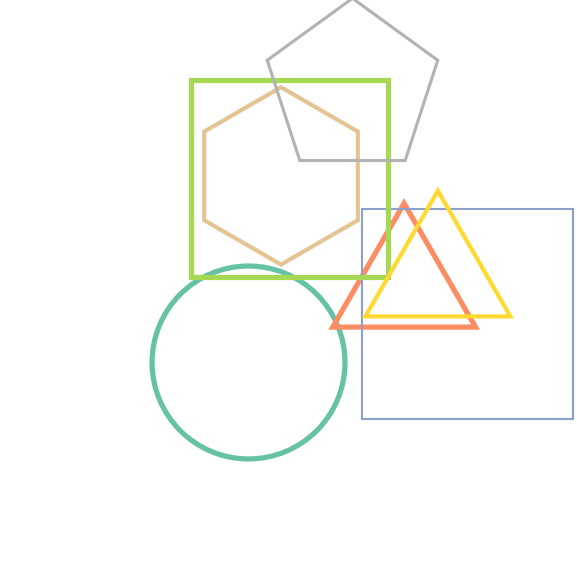[{"shape": "circle", "thickness": 2.5, "radius": 0.84, "center": [0.43, 0.371]}, {"shape": "triangle", "thickness": 2.5, "radius": 0.71, "center": [0.7, 0.504]}, {"shape": "square", "thickness": 1, "radius": 0.91, "center": [0.809, 0.456]}, {"shape": "square", "thickness": 2.5, "radius": 0.86, "center": [0.501, 0.69]}, {"shape": "triangle", "thickness": 2, "radius": 0.73, "center": [0.758, 0.524]}, {"shape": "hexagon", "thickness": 2, "radius": 0.77, "center": [0.487, 0.695]}, {"shape": "pentagon", "thickness": 1.5, "radius": 0.78, "center": [0.61, 0.847]}]